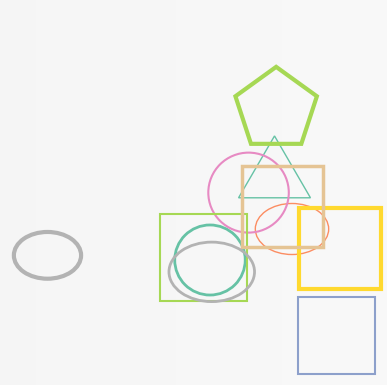[{"shape": "circle", "thickness": 2, "radius": 0.45, "center": [0.542, 0.325]}, {"shape": "triangle", "thickness": 1, "radius": 0.54, "center": [0.708, 0.54]}, {"shape": "oval", "thickness": 1, "radius": 0.47, "center": [0.754, 0.405]}, {"shape": "square", "thickness": 1.5, "radius": 0.5, "center": [0.869, 0.128]}, {"shape": "circle", "thickness": 1.5, "radius": 0.52, "center": [0.641, 0.5]}, {"shape": "pentagon", "thickness": 3, "radius": 0.55, "center": [0.713, 0.716]}, {"shape": "square", "thickness": 1.5, "radius": 0.56, "center": [0.526, 0.332]}, {"shape": "square", "thickness": 3, "radius": 0.53, "center": [0.877, 0.355]}, {"shape": "square", "thickness": 2.5, "radius": 0.52, "center": [0.729, 0.463]}, {"shape": "oval", "thickness": 2, "radius": 0.55, "center": [0.546, 0.294]}, {"shape": "oval", "thickness": 3, "radius": 0.43, "center": [0.123, 0.337]}]